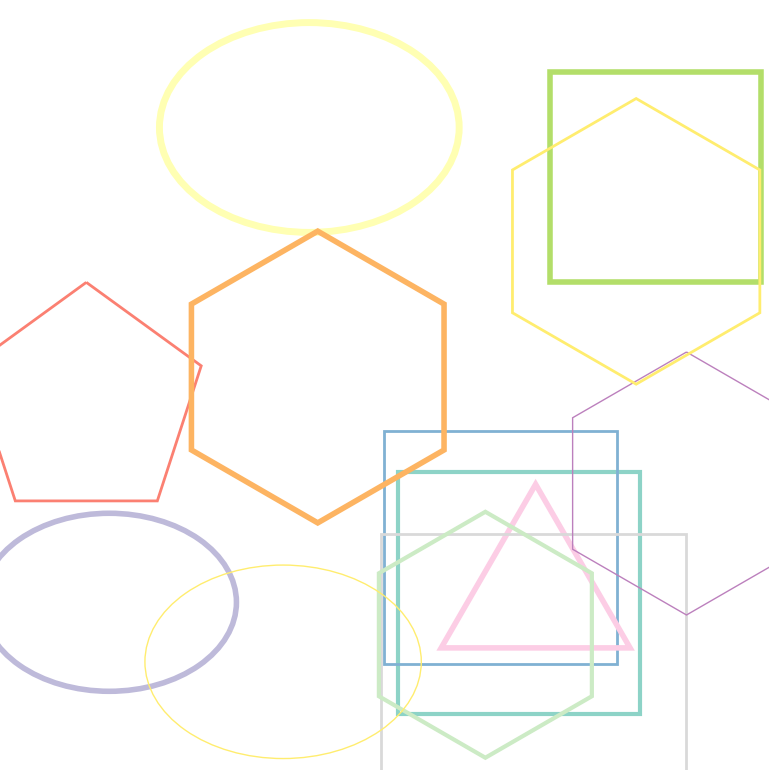[{"shape": "square", "thickness": 1.5, "radius": 0.79, "center": [0.674, 0.23]}, {"shape": "oval", "thickness": 2.5, "radius": 0.97, "center": [0.402, 0.834]}, {"shape": "oval", "thickness": 2, "radius": 0.83, "center": [0.142, 0.218]}, {"shape": "pentagon", "thickness": 1, "radius": 0.78, "center": [0.112, 0.476]}, {"shape": "square", "thickness": 1, "radius": 0.76, "center": [0.65, 0.289]}, {"shape": "hexagon", "thickness": 2, "radius": 0.95, "center": [0.413, 0.51]}, {"shape": "square", "thickness": 2, "radius": 0.68, "center": [0.851, 0.77]}, {"shape": "triangle", "thickness": 2, "radius": 0.71, "center": [0.696, 0.229]}, {"shape": "square", "thickness": 1, "radius": 0.99, "center": [0.692, 0.109]}, {"shape": "hexagon", "thickness": 0.5, "radius": 0.85, "center": [0.892, 0.372]}, {"shape": "hexagon", "thickness": 1.5, "radius": 0.8, "center": [0.63, 0.176]}, {"shape": "oval", "thickness": 0.5, "radius": 0.9, "center": [0.368, 0.141]}, {"shape": "hexagon", "thickness": 1, "radius": 0.93, "center": [0.826, 0.687]}]